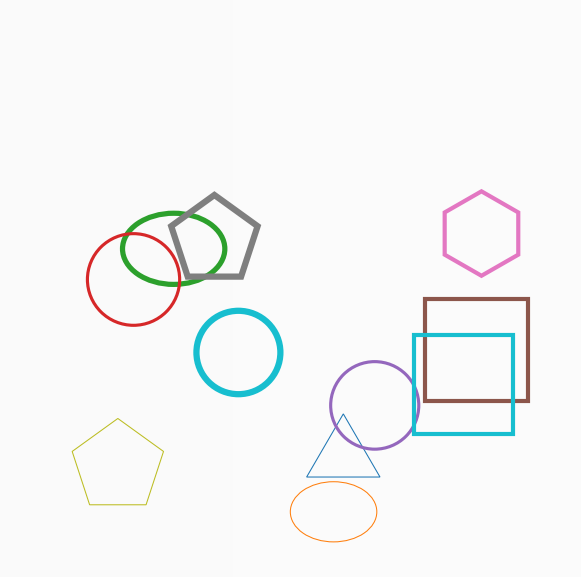[{"shape": "triangle", "thickness": 0.5, "radius": 0.36, "center": [0.591, 0.21]}, {"shape": "oval", "thickness": 0.5, "radius": 0.37, "center": [0.574, 0.113]}, {"shape": "oval", "thickness": 2.5, "radius": 0.44, "center": [0.299, 0.568]}, {"shape": "circle", "thickness": 1.5, "radius": 0.4, "center": [0.23, 0.515]}, {"shape": "circle", "thickness": 1.5, "radius": 0.38, "center": [0.645, 0.297]}, {"shape": "square", "thickness": 2, "radius": 0.44, "center": [0.819, 0.393]}, {"shape": "hexagon", "thickness": 2, "radius": 0.37, "center": [0.828, 0.595]}, {"shape": "pentagon", "thickness": 3, "radius": 0.39, "center": [0.369, 0.583]}, {"shape": "pentagon", "thickness": 0.5, "radius": 0.41, "center": [0.203, 0.192]}, {"shape": "square", "thickness": 2, "radius": 0.43, "center": [0.797, 0.333]}, {"shape": "circle", "thickness": 3, "radius": 0.36, "center": [0.41, 0.389]}]